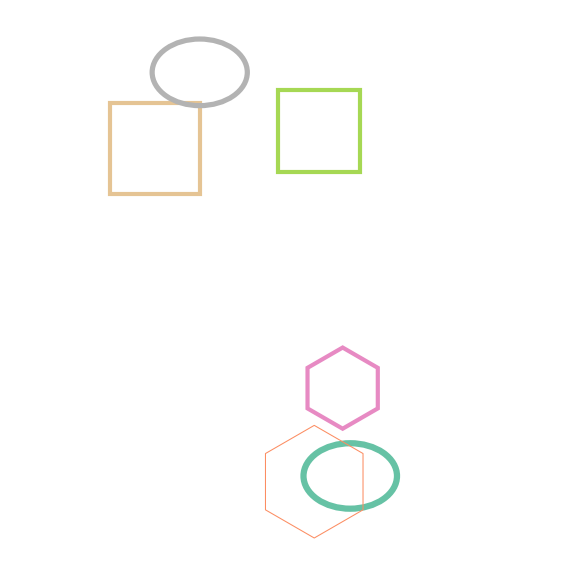[{"shape": "oval", "thickness": 3, "radius": 0.4, "center": [0.606, 0.175]}, {"shape": "hexagon", "thickness": 0.5, "radius": 0.49, "center": [0.544, 0.165]}, {"shape": "hexagon", "thickness": 2, "radius": 0.35, "center": [0.593, 0.327]}, {"shape": "square", "thickness": 2, "radius": 0.35, "center": [0.552, 0.772]}, {"shape": "square", "thickness": 2, "radius": 0.39, "center": [0.268, 0.742]}, {"shape": "oval", "thickness": 2.5, "radius": 0.41, "center": [0.346, 0.874]}]